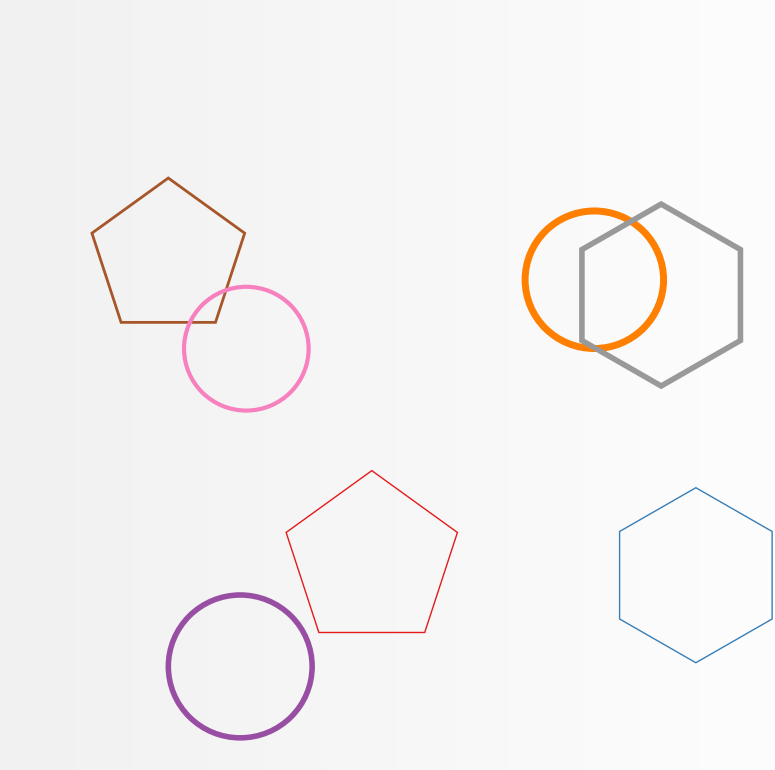[{"shape": "pentagon", "thickness": 0.5, "radius": 0.58, "center": [0.48, 0.273]}, {"shape": "hexagon", "thickness": 0.5, "radius": 0.57, "center": [0.898, 0.253]}, {"shape": "circle", "thickness": 2, "radius": 0.46, "center": [0.31, 0.135]}, {"shape": "circle", "thickness": 2.5, "radius": 0.45, "center": [0.767, 0.637]}, {"shape": "pentagon", "thickness": 1, "radius": 0.52, "center": [0.217, 0.665]}, {"shape": "circle", "thickness": 1.5, "radius": 0.4, "center": [0.318, 0.547]}, {"shape": "hexagon", "thickness": 2, "radius": 0.59, "center": [0.853, 0.617]}]